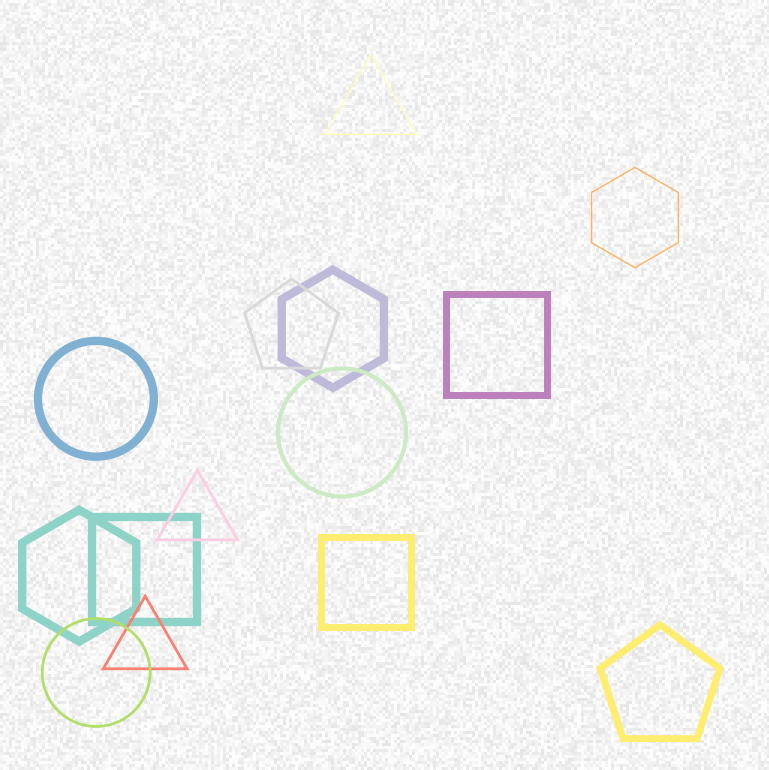[{"shape": "hexagon", "thickness": 3, "radius": 0.43, "center": [0.103, 0.252]}, {"shape": "square", "thickness": 3, "radius": 0.34, "center": [0.187, 0.26]}, {"shape": "triangle", "thickness": 0.5, "radius": 0.35, "center": [0.482, 0.86]}, {"shape": "hexagon", "thickness": 3, "radius": 0.38, "center": [0.432, 0.573]}, {"shape": "triangle", "thickness": 1, "radius": 0.31, "center": [0.189, 0.163]}, {"shape": "circle", "thickness": 3, "radius": 0.38, "center": [0.125, 0.482]}, {"shape": "hexagon", "thickness": 0.5, "radius": 0.33, "center": [0.825, 0.717]}, {"shape": "circle", "thickness": 1, "radius": 0.35, "center": [0.125, 0.127]}, {"shape": "triangle", "thickness": 1, "radius": 0.3, "center": [0.256, 0.329]}, {"shape": "pentagon", "thickness": 1, "radius": 0.32, "center": [0.379, 0.574]}, {"shape": "square", "thickness": 2.5, "radius": 0.33, "center": [0.645, 0.553]}, {"shape": "circle", "thickness": 1.5, "radius": 0.42, "center": [0.444, 0.438]}, {"shape": "square", "thickness": 2.5, "radius": 0.29, "center": [0.475, 0.244]}, {"shape": "pentagon", "thickness": 2.5, "radius": 0.41, "center": [0.857, 0.107]}]